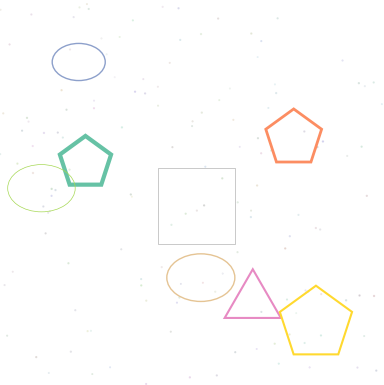[{"shape": "pentagon", "thickness": 3, "radius": 0.35, "center": [0.222, 0.577]}, {"shape": "pentagon", "thickness": 2, "radius": 0.38, "center": [0.763, 0.641]}, {"shape": "oval", "thickness": 1, "radius": 0.34, "center": [0.204, 0.839]}, {"shape": "triangle", "thickness": 1.5, "radius": 0.42, "center": [0.657, 0.216]}, {"shape": "oval", "thickness": 0.5, "radius": 0.44, "center": [0.108, 0.511]}, {"shape": "pentagon", "thickness": 1.5, "radius": 0.49, "center": [0.821, 0.159]}, {"shape": "oval", "thickness": 1, "radius": 0.44, "center": [0.522, 0.279]}, {"shape": "square", "thickness": 0.5, "radius": 0.5, "center": [0.511, 0.466]}]